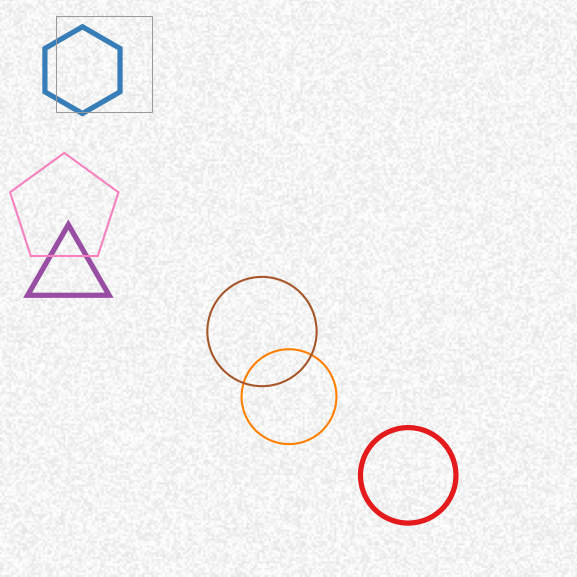[{"shape": "circle", "thickness": 2.5, "radius": 0.41, "center": [0.707, 0.176]}, {"shape": "hexagon", "thickness": 2.5, "radius": 0.38, "center": [0.143, 0.878]}, {"shape": "triangle", "thickness": 2.5, "radius": 0.41, "center": [0.118, 0.529]}, {"shape": "circle", "thickness": 1, "radius": 0.41, "center": [0.5, 0.312]}, {"shape": "circle", "thickness": 1, "radius": 0.47, "center": [0.454, 0.425]}, {"shape": "pentagon", "thickness": 1, "radius": 0.49, "center": [0.111, 0.636]}, {"shape": "square", "thickness": 0.5, "radius": 0.42, "center": [0.18, 0.889]}]